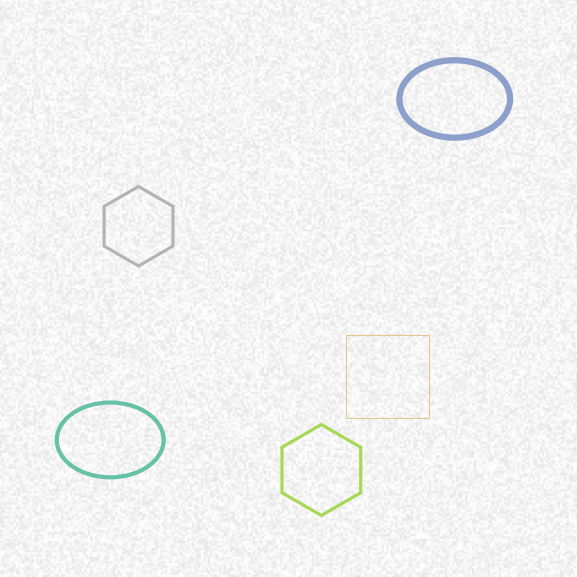[{"shape": "oval", "thickness": 2, "radius": 0.46, "center": [0.191, 0.237]}, {"shape": "oval", "thickness": 3, "radius": 0.48, "center": [0.787, 0.828]}, {"shape": "hexagon", "thickness": 1.5, "radius": 0.39, "center": [0.556, 0.185]}, {"shape": "square", "thickness": 0.5, "radius": 0.36, "center": [0.671, 0.347]}, {"shape": "hexagon", "thickness": 1.5, "radius": 0.34, "center": [0.24, 0.607]}]